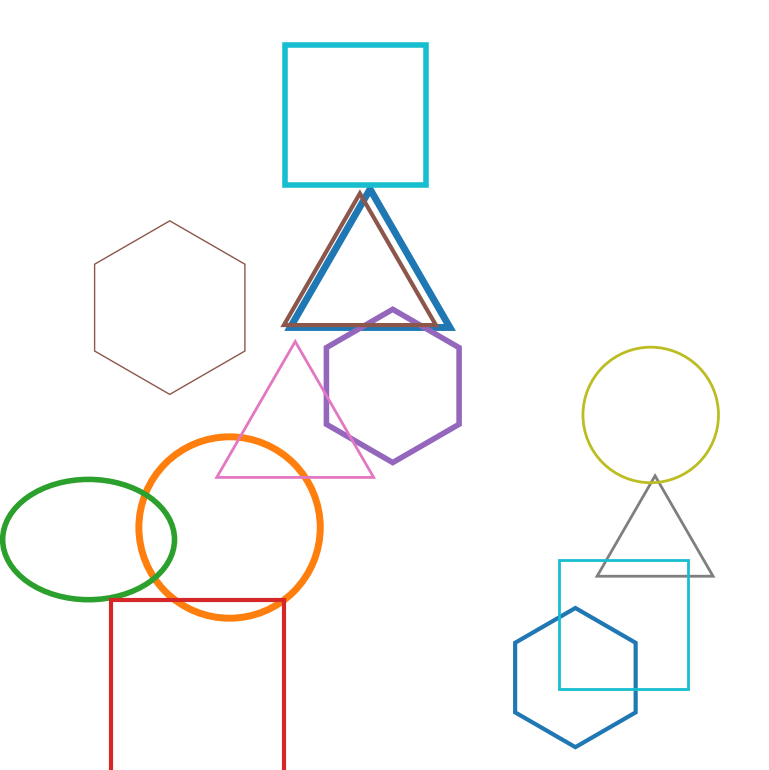[{"shape": "hexagon", "thickness": 1.5, "radius": 0.45, "center": [0.747, 0.12]}, {"shape": "triangle", "thickness": 2.5, "radius": 0.6, "center": [0.481, 0.635]}, {"shape": "circle", "thickness": 2.5, "radius": 0.59, "center": [0.298, 0.315]}, {"shape": "oval", "thickness": 2, "radius": 0.56, "center": [0.115, 0.299]}, {"shape": "square", "thickness": 1.5, "radius": 0.56, "center": [0.257, 0.109]}, {"shape": "hexagon", "thickness": 2, "radius": 0.5, "center": [0.51, 0.499]}, {"shape": "triangle", "thickness": 1.5, "radius": 0.57, "center": [0.467, 0.635]}, {"shape": "hexagon", "thickness": 0.5, "radius": 0.56, "center": [0.22, 0.601]}, {"shape": "triangle", "thickness": 1, "radius": 0.59, "center": [0.383, 0.439]}, {"shape": "triangle", "thickness": 1, "radius": 0.43, "center": [0.851, 0.295]}, {"shape": "circle", "thickness": 1, "radius": 0.44, "center": [0.845, 0.461]}, {"shape": "square", "thickness": 1, "radius": 0.42, "center": [0.81, 0.189]}, {"shape": "square", "thickness": 2, "radius": 0.46, "center": [0.462, 0.851]}]